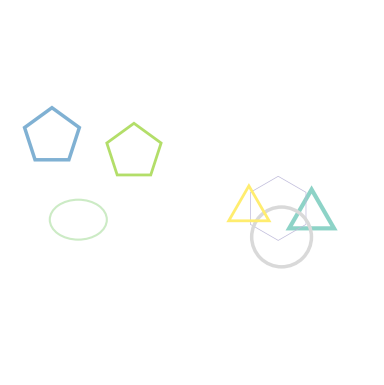[{"shape": "triangle", "thickness": 3, "radius": 0.34, "center": [0.809, 0.441]}, {"shape": "hexagon", "thickness": 0.5, "radius": 0.42, "center": [0.723, 0.459]}, {"shape": "pentagon", "thickness": 2.5, "radius": 0.37, "center": [0.135, 0.645]}, {"shape": "pentagon", "thickness": 2, "radius": 0.37, "center": [0.348, 0.606]}, {"shape": "circle", "thickness": 2.5, "radius": 0.39, "center": [0.731, 0.385]}, {"shape": "oval", "thickness": 1.5, "radius": 0.37, "center": [0.203, 0.429]}, {"shape": "triangle", "thickness": 2, "radius": 0.3, "center": [0.646, 0.457]}]